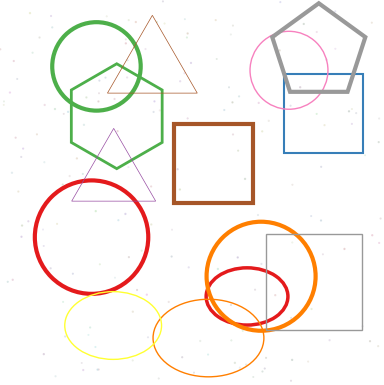[{"shape": "circle", "thickness": 3, "radius": 0.74, "center": [0.238, 0.384]}, {"shape": "oval", "thickness": 2.5, "radius": 0.53, "center": [0.642, 0.23]}, {"shape": "square", "thickness": 1.5, "radius": 0.51, "center": [0.841, 0.705]}, {"shape": "hexagon", "thickness": 2, "radius": 0.68, "center": [0.303, 0.698]}, {"shape": "circle", "thickness": 3, "radius": 0.57, "center": [0.251, 0.828]}, {"shape": "triangle", "thickness": 0.5, "radius": 0.63, "center": [0.295, 0.541]}, {"shape": "circle", "thickness": 3, "radius": 0.71, "center": [0.678, 0.283]}, {"shape": "oval", "thickness": 1, "radius": 0.72, "center": [0.541, 0.122]}, {"shape": "oval", "thickness": 1, "radius": 0.63, "center": [0.294, 0.155]}, {"shape": "square", "thickness": 3, "radius": 0.51, "center": [0.555, 0.575]}, {"shape": "triangle", "thickness": 0.5, "radius": 0.67, "center": [0.396, 0.825]}, {"shape": "circle", "thickness": 1, "radius": 0.51, "center": [0.751, 0.817]}, {"shape": "square", "thickness": 1, "radius": 0.62, "center": [0.815, 0.267]}, {"shape": "pentagon", "thickness": 3, "radius": 0.64, "center": [0.828, 0.864]}]